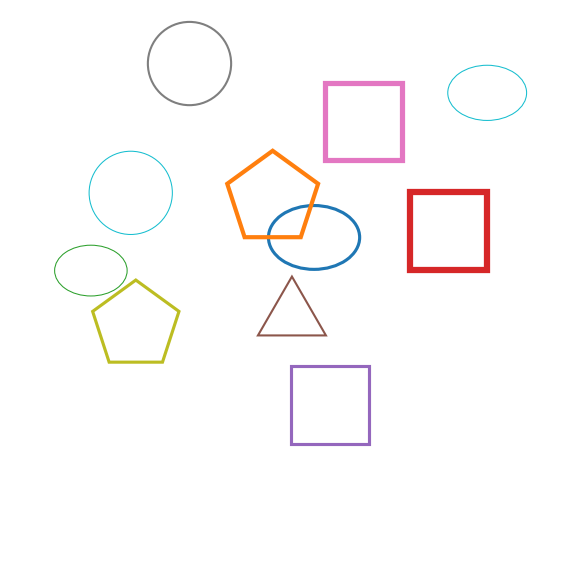[{"shape": "oval", "thickness": 1.5, "radius": 0.39, "center": [0.544, 0.588]}, {"shape": "pentagon", "thickness": 2, "radius": 0.41, "center": [0.472, 0.655]}, {"shape": "oval", "thickness": 0.5, "radius": 0.31, "center": [0.157, 0.531]}, {"shape": "square", "thickness": 3, "radius": 0.34, "center": [0.777, 0.599]}, {"shape": "square", "thickness": 1.5, "radius": 0.34, "center": [0.571, 0.298]}, {"shape": "triangle", "thickness": 1, "radius": 0.34, "center": [0.506, 0.452]}, {"shape": "square", "thickness": 2.5, "radius": 0.33, "center": [0.63, 0.789]}, {"shape": "circle", "thickness": 1, "radius": 0.36, "center": [0.328, 0.889]}, {"shape": "pentagon", "thickness": 1.5, "radius": 0.39, "center": [0.235, 0.436]}, {"shape": "circle", "thickness": 0.5, "radius": 0.36, "center": [0.226, 0.665]}, {"shape": "oval", "thickness": 0.5, "radius": 0.34, "center": [0.844, 0.838]}]